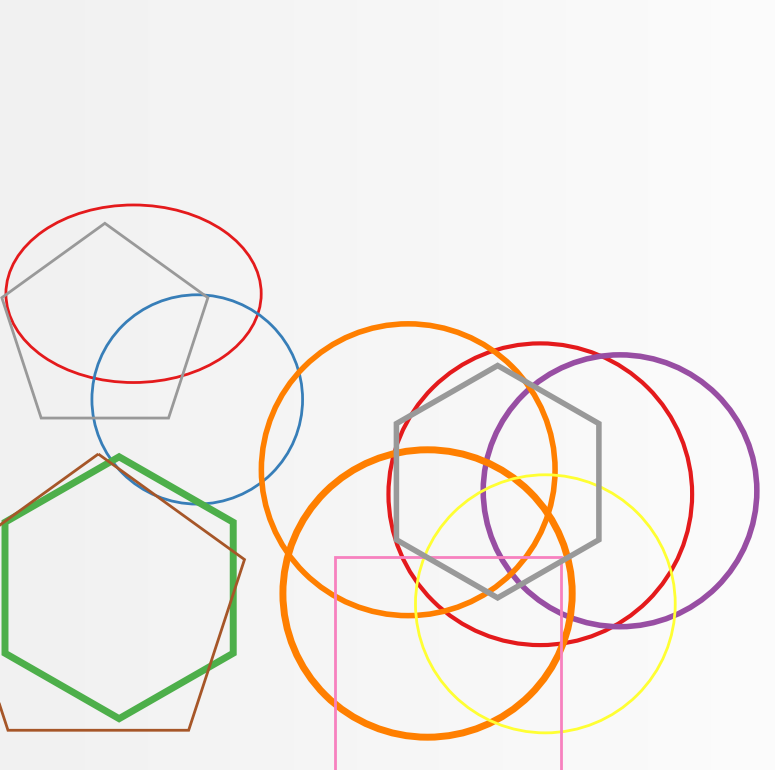[{"shape": "oval", "thickness": 1, "radius": 0.82, "center": [0.172, 0.619]}, {"shape": "circle", "thickness": 1.5, "radius": 0.98, "center": [0.697, 0.358]}, {"shape": "circle", "thickness": 1, "radius": 0.68, "center": [0.255, 0.481]}, {"shape": "hexagon", "thickness": 2.5, "radius": 0.85, "center": [0.154, 0.237]}, {"shape": "circle", "thickness": 2, "radius": 0.88, "center": [0.8, 0.363]}, {"shape": "circle", "thickness": 2.5, "radius": 0.93, "center": [0.552, 0.229]}, {"shape": "circle", "thickness": 2, "radius": 0.95, "center": [0.527, 0.39]}, {"shape": "circle", "thickness": 1, "radius": 0.84, "center": [0.704, 0.216]}, {"shape": "pentagon", "thickness": 1, "radius": 0.99, "center": [0.127, 0.212]}, {"shape": "square", "thickness": 1, "radius": 0.73, "center": [0.578, 0.131]}, {"shape": "hexagon", "thickness": 2, "radius": 0.75, "center": [0.642, 0.374]}, {"shape": "pentagon", "thickness": 1, "radius": 0.7, "center": [0.135, 0.57]}]